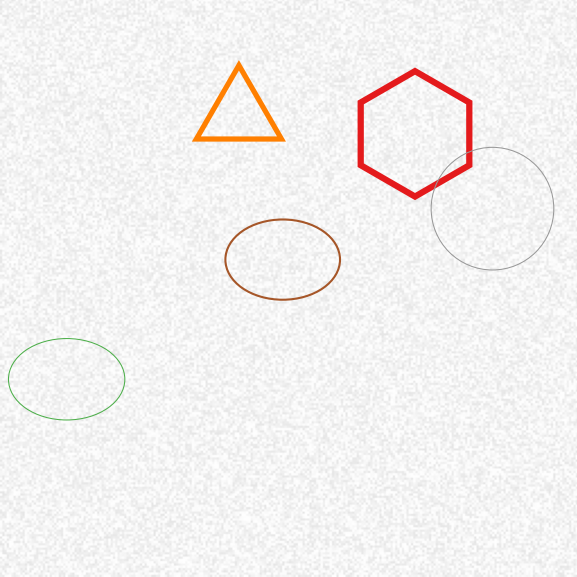[{"shape": "hexagon", "thickness": 3, "radius": 0.54, "center": [0.719, 0.767]}, {"shape": "oval", "thickness": 0.5, "radius": 0.5, "center": [0.115, 0.342]}, {"shape": "triangle", "thickness": 2.5, "radius": 0.43, "center": [0.414, 0.801]}, {"shape": "oval", "thickness": 1, "radius": 0.5, "center": [0.49, 0.55]}, {"shape": "circle", "thickness": 0.5, "radius": 0.53, "center": [0.853, 0.638]}]